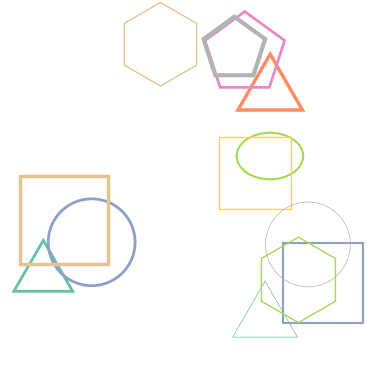[{"shape": "triangle", "thickness": 2, "radius": 0.44, "center": [0.112, 0.287]}, {"shape": "triangle", "thickness": 0.5, "radius": 0.49, "center": [0.688, 0.173]}, {"shape": "triangle", "thickness": 2.5, "radius": 0.48, "center": [0.702, 0.763]}, {"shape": "square", "thickness": 1.5, "radius": 0.52, "center": [0.84, 0.266]}, {"shape": "circle", "thickness": 2, "radius": 0.56, "center": [0.238, 0.371]}, {"shape": "pentagon", "thickness": 2, "radius": 0.54, "center": [0.636, 0.861]}, {"shape": "oval", "thickness": 1.5, "radius": 0.43, "center": [0.701, 0.595]}, {"shape": "hexagon", "thickness": 1, "radius": 0.56, "center": [0.775, 0.273]}, {"shape": "square", "thickness": 1, "radius": 0.47, "center": [0.663, 0.55]}, {"shape": "square", "thickness": 2.5, "radius": 0.57, "center": [0.167, 0.428]}, {"shape": "hexagon", "thickness": 1, "radius": 0.54, "center": [0.417, 0.885]}, {"shape": "pentagon", "thickness": 3, "radius": 0.42, "center": [0.609, 0.873]}, {"shape": "circle", "thickness": 0.5, "radius": 0.55, "center": [0.8, 0.365]}]